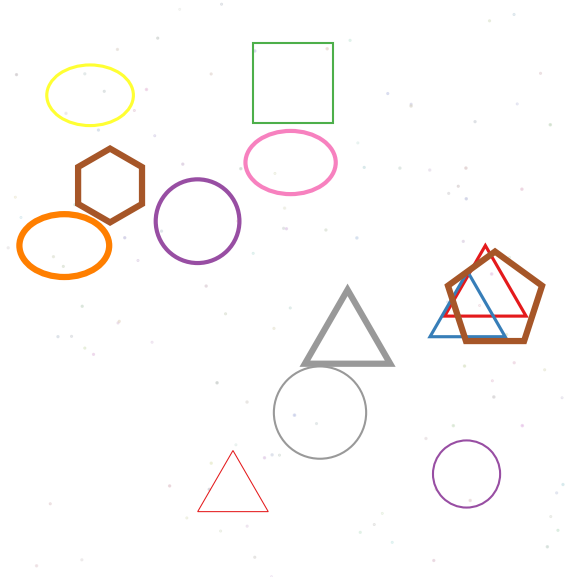[{"shape": "triangle", "thickness": 1.5, "radius": 0.41, "center": [0.84, 0.492]}, {"shape": "triangle", "thickness": 0.5, "radius": 0.35, "center": [0.403, 0.148]}, {"shape": "triangle", "thickness": 1.5, "radius": 0.38, "center": [0.81, 0.454]}, {"shape": "square", "thickness": 1, "radius": 0.35, "center": [0.507, 0.856]}, {"shape": "circle", "thickness": 2, "radius": 0.36, "center": [0.342, 0.616]}, {"shape": "circle", "thickness": 1, "radius": 0.29, "center": [0.808, 0.178]}, {"shape": "oval", "thickness": 3, "radius": 0.39, "center": [0.111, 0.574]}, {"shape": "oval", "thickness": 1.5, "radius": 0.38, "center": [0.156, 0.834]}, {"shape": "pentagon", "thickness": 3, "radius": 0.43, "center": [0.857, 0.478]}, {"shape": "hexagon", "thickness": 3, "radius": 0.32, "center": [0.191, 0.678]}, {"shape": "oval", "thickness": 2, "radius": 0.39, "center": [0.503, 0.718]}, {"shape": "triangle", "thickness": 3, "radius": 0.43, "center": [0.602, 0.412]}, {"shape": "circle", "thickness": 1, "radius": 0.4, "center": [0.554, 0.285]}]